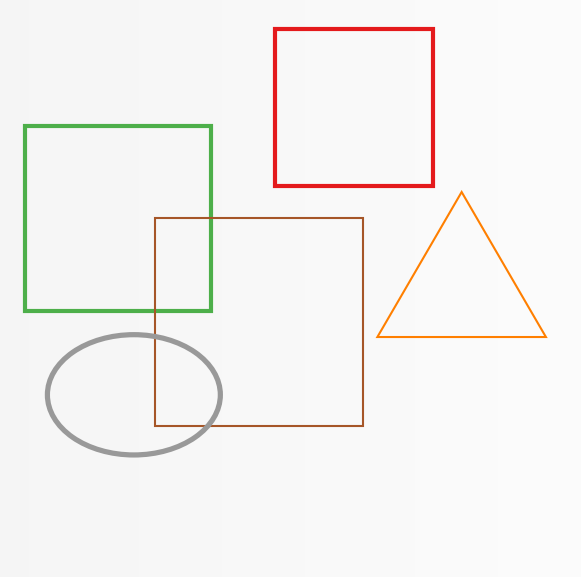[{"shape": "square", "thickness": 2, "radius": 0.68, "center": [0.609, 0.813]}, {"shape": "square", "thickness": 2, "radius": 0.8, "center": [0.203, 0.62]}, {"shape": "triangle", "thickness": 1, "radius": 0.84, "center": [0.794, 0.499]}, {"shape": "square", "thickness": 1, "radius": 0.9, "center": [0.445, 0.442]}, {"shape": "oval", "thickness": 2.5, "radius": 0.74, "center": [0.23, 0.315]}]